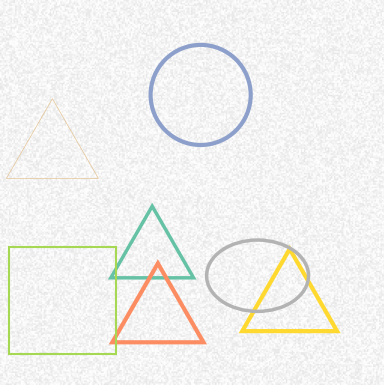[{"shape": "triangle", "thickness": 2.5, "radius": 0.62, "center": [0.395, 0.34]}, {"shape": "triangle", "thickness": 3, "radius": 0.68, "center": [0.41, 0.179]}, {"shape": "circle", "thickness": 3, "radius": 0.65, "center": [0.521, 0.753]}, {"shape": "square", "thickness": 1.5, "radius": 0.7, "center": [0.162, 0.219]}, {"shape": "triangle", "thickness": 3, "radius": 0.71, "center": [0.752, 0.211]}, {"shape": "triangle", "thickness": 0.5, "radius": 0.69, "center": [0.136, 0.606]}, {"shape": "oval", "thickness": 2.5, "radius": 0.66, "center": [0.669, 0.284]}]